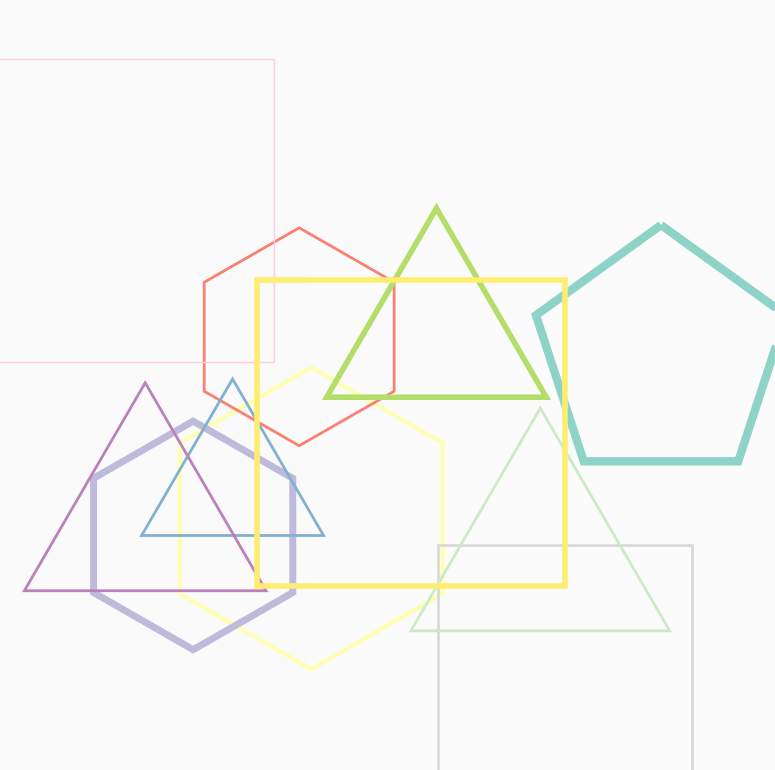[{"shape": "pentagon", "thickness": 3, "radius": 0.85, "center": [0.853, 0.538]}, {"shape": "hexagon", "thickness": 1.5, "radius": 0.98, "center": [0.402, 0.327]}, {"shape": "hexagon", "thickness": 2.5, "radius": 0.74, "center": [0.249, 0.305]}, {"shape": "hexagon", "thickness": 1, "radius": 0.71, "center": [0.386, 0.563]}, {"shape": "triangle", "thickness": 1, "radius": 0.68, "center": [0.3, 0.372]}, {"shape": "triangle", "thickness": 2, "radius": 0.82, "center": [0.563, 0.566]}, {"shape": "square", "thickness": 0.5, "radius": 0.98, "center": [0.156, 0.726]}, {"shape": "square", "thickness": 1, "radius": 0.82, "center": [0.729, 0.129]}, {"shape": "triangle", "thickness": 1, "radius": 0.9, "center": [0.187, 0.323]}, {"shape": "triangle", "thickness": 1, "radius": 0.96, "center": [0.697, 0.277]}, {"shape": "square", "thickness": 2, "radius": 0.99, "center": [0.53, 0.438]}]